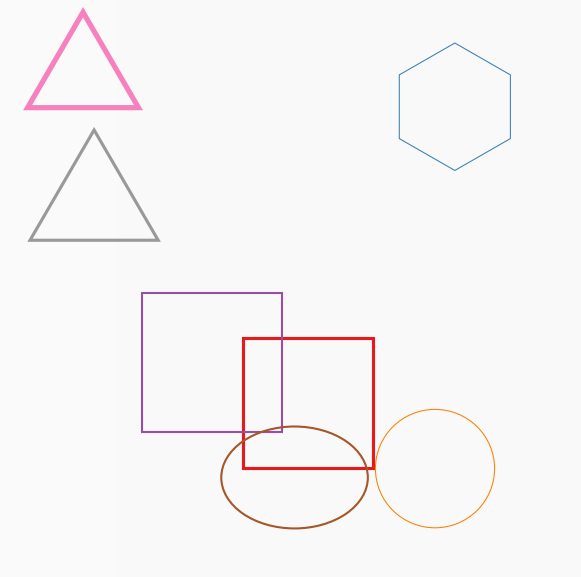[{"shape": "square", "thickness": 1.5, "radius": 0.56, "center": [0.53, 0.301]}, {"shape": "hexagon", "thickness": 0.5, "radius": 0.55, "center": [0.783, 0.814]}, {"shape": "square", "thickness": 1, "radius": 0.6, "center": [0.364, 0.372]}, {"shape": "circle", "thickness": 0.5, "radius": 0.51, "center": [0.748, 0.188]}, {"shape": "oval", "thickness": 1, "radius": 0.63, "center": [0.507, 0.172]}, {"shape": "triangle", "thickness": 2.5, "radius": 0.55, "center": [0.143, 0.868]}, {"shape": "triangle", "thickness": 1.5, "radius": 0.64, "center": [0.162, 0.647]}]